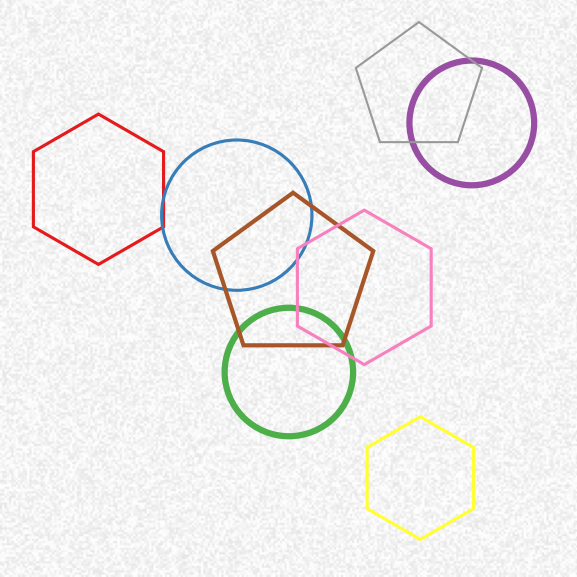[{"shape": "hexagon", "thickness": 1.5, "radius": 0.65, "center": [0.171, 0.671]}, {"shape": "circle", "thickness": 1.5, "radius": 0.65, "center": [0.41, 0.627]}, {"shape": "circle", "thickness": 3, "radius": 0.56, "center": [0.5, 0.355]}, {"shape": "circle", "thickness": 3, "radius": 0.54, "center": [0.817, 0.786]}, {"shape": "hexagon", "thickness": 1.5, "radius": 0.53, "center": [0.728, 0.171]}, {"shape": "pentagon", "thickness": 2, "radius": 0.73, "center": [0.507, 0.519]}, {"shape": "hexagon", "thickness": 1.5, "radius": 0.67, "center": [0.631, 0.502]}, {"shape": "pentagon", "thickness": 1, "radius": 0.57, "center": [0.725, 0.846]}]